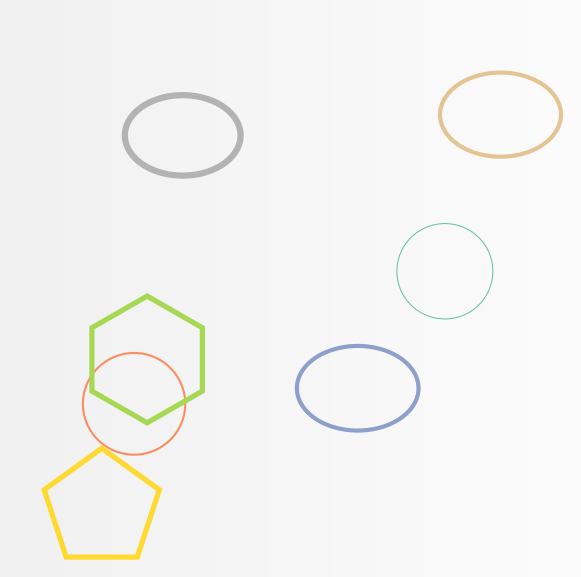[{"shape": "circle", "thickness": 0.5, "radius": 0.41, "center": [0.765, 0.529]}, {"shape": "circle", "thickness": 1, "radius": 0.44, "center": [0.231, 0.3]}, {"shape": "oval", "thickness": 2, "radius": 0.52, "center": [0.615, 0.327]}, {"shape": "hexagon", "thickness": 2.5, "radius": 0.55, "center": [0.253, 0.377]}, {"shape": "pentagon", "thickness": 2.5, "radius": 0.52, "center": [0.175, 0.119]}, {"shape": "oval", "thickness": 2, "radius": 0.52, "center": [0.861, 0.801]}, {"shape": "oval", "thickness": 3, "radius": 0.5, "center": [0.314, 0.765]}]